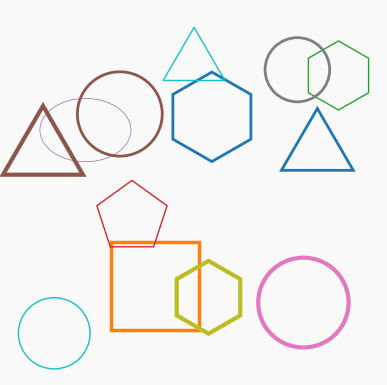[{"shape": "triangle", "thickness": 2, "radius": 0.54, "center": [0.819, 0.611]}, {"shape": "hexagon", "thickness": 2, "radius": 0.58, "center": [0.547, 0.697]}, {"shape": "square", "thickness": 2.5, "radius": 0.57, "center": [0.4, 0.257]}, {"shape": "hexagon", "thickness": 1, "radius": 0.45, "center": [0.874, 0.804]}, {"shape": "pentagon", "thickness": 1, "radius": 0.48, "center": [0.341, 0.436]}, {"shape": "oval", "thickness": 0.5, "radius": 0.59, "center": [0.221, 0.662]}, {"shape": "circle", "thickness": 2, "radius": 0.55, "center": [0.309, 0.704]}, {"shape": "triangle", "thickness": 3, "radius": 0.6, "center": [0.111, 0.606]}, {"shape": "circle", "thickness": 3, "radius": 0.58, "center": [0.783, 0.214]}, {"shape": "circle", "thickness": 2, "radius": 0.42, "center": [0.767, 0.819]}, {"shape": "hexagon", "thickness": 3, "radius": 0.47, "center": [0.538, 0.228]}, {"shape": "triangle", "thickness": 1, "radius": 0.46, "center": [0.501, 0.837]}, {"shape": "circle", "thickness": 1, "radius": 0.46, "center": [0.14, 0.134]}]